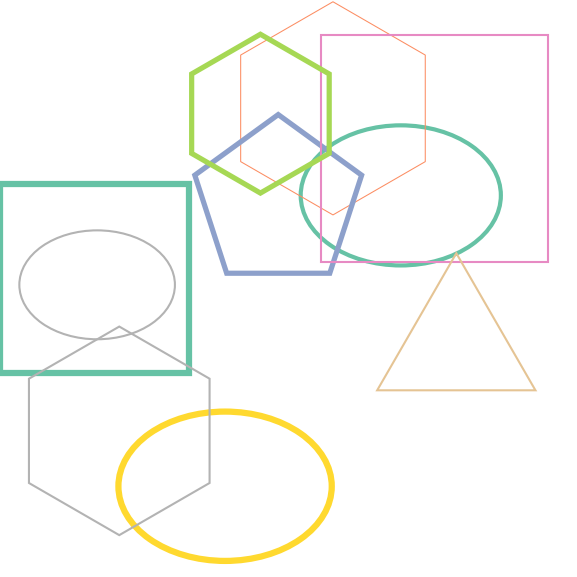[{"shape": "square", "thickness": 3, "radius": 0.82, "center": [0.164, 0.517]}, {"shape": "oval", "thickness": 2, "radius": 0.87, "center": [0.694, 0.661]}, {"shape": "hexagon", "thickness": 0.5, "radius": 0.92, "center": [0.577, 0.812]}, {"shape": "pentagon", "thickness": 2.5, "radius": 0.76, "center": [0.482, 0.649]}, {"shape": "square", "thickness": 1, "radius": 0.98, "center": [0.753, 0.742]}, {"shape": "hexagon", "thickness": 2.5, "radius": 0.69, "center": [0.451, 0.802]}, {"shape": "oval", "thickness": 3, "radius": 0.92, "center": [0.39, 0.157]}, {"shape": "triangle", "thickness": 1, "radius": 0.79, "center": [0.79, 0.402]}, {"shape": "oval", "thickness": 1, "radius": 0.67, "center": [0.168, 0.506]}, {"shape": "hexagon", "thickness": 1, "radius": 0.9, "center": [0.207, 0.253]}]